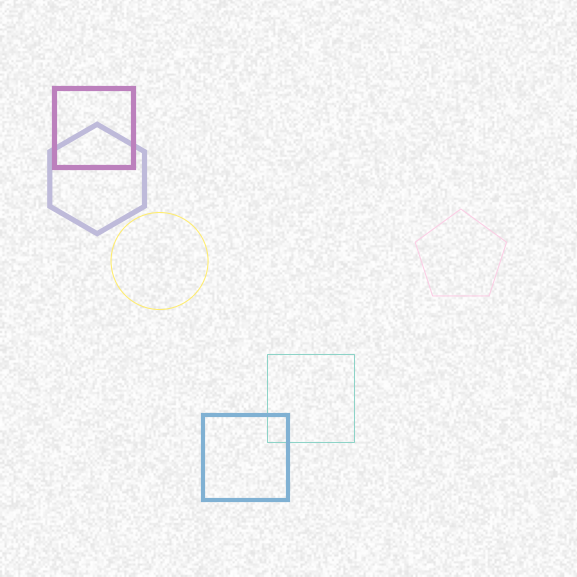[{"shape": "square", "thickness": 0.5, "radius": 0.38, "center": [0.538, 0.31]}, {"shape": "hexagon", "thickness": 2.5, "radius": 0.47, "center": [0.168, 0.689]}, {"shape": "square", "thickness": 2, "radius": 0.37, "center": [0.425, 0.207]}, {"shape": "pentagon", "thickness": 0.5, "radius": 0.42, "center": [0.798, 0.554]}, {"shape": "square", "thickness": 2.5, "radius": 0.34, "center": [0.162, 0.778]}, {"shape": "circle", "thickness": 0.5, "radius": 0.42, "center": [0.276, 0.547]}]